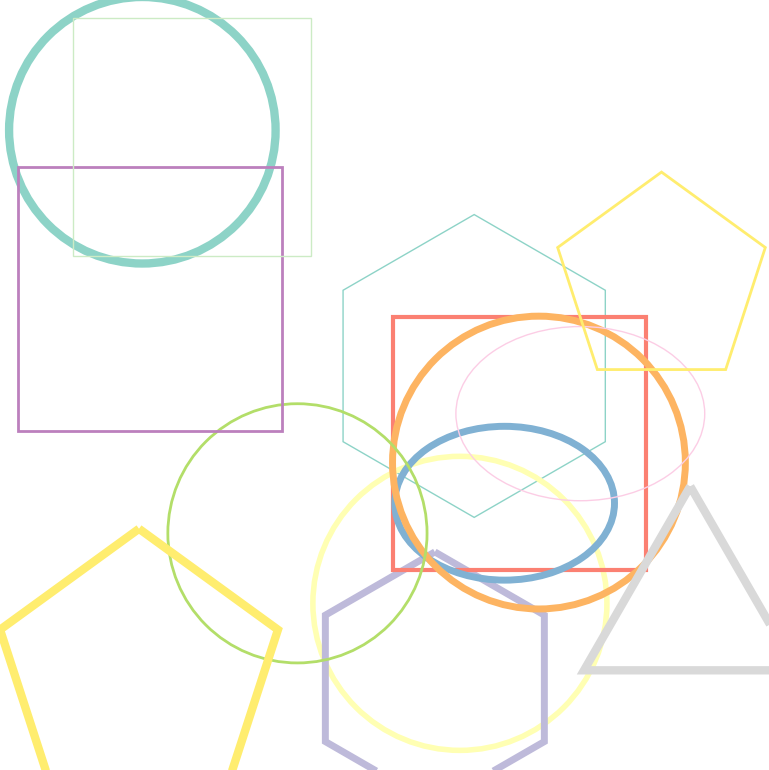[{"shape": "circle", "thickness": 3, "radius": 0.87, "center": [0.185, 0.831]}, {"shape": "hexagon", "thickness": 0.5, "radius": 0.98, "center": [0.616, 0.525]}, {"shape": "circle", "thickness": 2, "radius": 0.95, "center": [0.597, 0.216]}, {"shape": "hexagon", "thickness": 2.5, "radius": 0.82, "center": [0.565, 0.119]}, {"shape": "square", "thickness": 1.5, "radius": 0.82, "center": [0.675, 0.424]}, {"shape": "oval", "thickness": 2.5, "radius": 0.71, "center": [0.655, 0.346]}, {"shape": "circle", "thickness": 2.5, "radius": 0.95, "center": [0.7, 0.399]}, {"shape": "circle", "thickness": 1, "radius": 0.84, "center": [0.386, 0.307]}, {"shape": "oval", "thickness": 0.5, "radius": 0.81, "center": [0.754, 0.463]}, {"shape": "triangle", "thickness": 3, "radius": 0.8, "center": [0.896, 0.209]}, {"shape": "square", "thickness": 1, "radius": 0.86, "center": [0.195, 0.612]}, {"shape": "square", "thickness": 0.5, "radius": 0.78, "center": [0.249, 0.822]}, {"shape": "pentagon", "thickness": 1, "radius": 0.71, "center": [0.859, 0.635]}, {"shape": "pentagon", "thickness": 3, "radius": 0.95, "center": [0.181, 0.124]}]